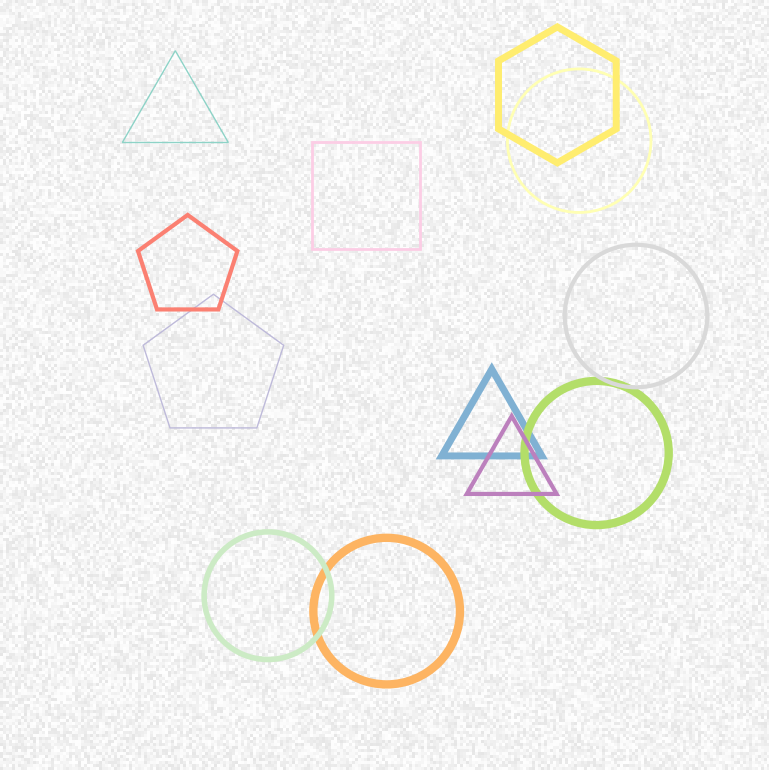[{"shape": "triangle", "thickness": 0.5, "radius": 0.4, "center": [0.228, 0.855]}, {"shape": "circle", "thickness": 1, "radius": 0.47, "center": [0.752, 0.817]}, {"shape": "pentagon", "thickness": 0.5, "radius": 0.48, "center": [0.277, 0.522]}, {"shape": "pentagon", "thickness": 1.5, "radius": 0.34, "center": [0.244, 0.653]}, {"shape": "triangle", "thickness": 2.5, "radius": 0.38, "center": [0.639, 0.445]}, {"shape": "circle", "thickness": 3, "radius": 0.48, "center": [0.502, 0.206]}, {"shape": "circle", "thickness": 3, "radius": 0.47, "center": [0.775, 0.412]}, {"shape": "square", "thickness": 1, "radius": 0.35, "center": [0.475, 0.746]}, {"shape": "circle", "thickness": 1.5, "radius": 0.46, "center": [0.826, 0.59]}, {"shape": "triangle", "thickness": 1.5, "radius": 0.34, "center": [0.665, 0.392]}, {"shape": "circle", "thickness": 2, "radius": 0.41, "center": [0.348, 0.226]}, {"shape": "hexagon", "thickness": 2.5, "radius": 0.44, "center": [0.724, 0.877]}]